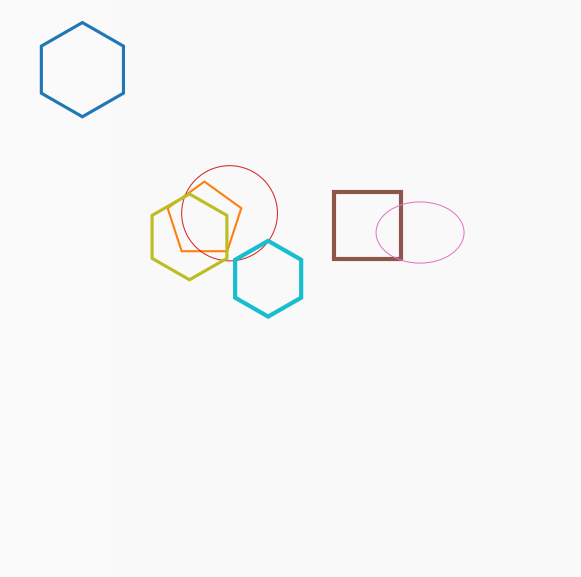[{"shape": "hexagon", "thickness": 1.5, "radius": 0.41, "center": [0.142, 0.879]}, {"shape": "pentagon", "thickness": 1, "radius": 0.33, "center": [0.352, 0.618]}, {"shape": "circle", "thickness": 0.5, "radius": 0.41, "center": [0.395, 0.63]}, {"shape": "square", "thickness": 2, "radius": 0.29, "center": [0.633, 0.609]}, {"shape": "oval", "thickness": 0.5, "radius": 0.38, "center": [0.723, 0.597]}, {"shape": "hexagon", "thickness": 1.5, "radius": 0.37, "center": [0.326, 0.589]}, {"shape": "hexagon", "thickness": 2, "radius": 0.33, "center": [0.461, 0.517]}]